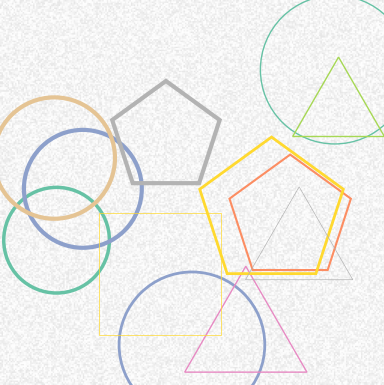[{"shape": "circle", "thickness": 2.5, "radius": 0.69, "center": [0.147, 0.376]}, {"shape": "circle", "thickness": 1, "radius": 0.96, "center": [0.869, 0.819]}, {"shape": "pentagon", "thickness": 1.5, "radius": 0.83, "center": [0.754, 0.433]}, {"shape": "circle", "thickness": 2, "radius": 0.95, "center": [0.499, 0.104]}, {"shape": "circle", "thickness": 3, "radius": 0.77, "center": [0.215, 0.51]}, {"shape": "triangle", "thickness": 1, "radius": 0.92, "center": [0.638, 0.125]}, {"shape": "triangle", "thickness": 1, "radius": 0.69, "center": [0.879, 0.714]}, {"shape": "pentagon", "thickness": 2, "radius": 0.98, "center": [0.705, 0.448]}, {"shape": "square", "thickness": 0.5, "radius": 0.79, "center": [0.415, 0.289]}, {"shape": "circle", "thickness": 3, "radius": 0.79, "center": [0.141, 0.589]}, {"shape": "triangle", "thickness": 0.5, "radius": 0.8, "center": [0.777, 0.354]}, {"shape": "pentagon", "thickness": 3, "radius": 0.73, "center": [0.431, 0.643]}]